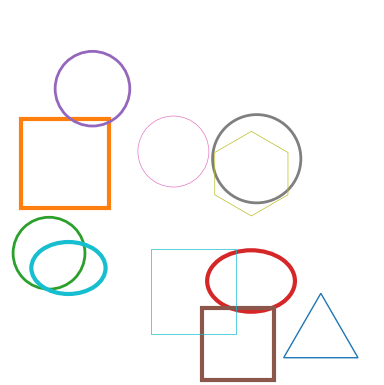[{"shape": "triangle", "thickness": 1, "radius": 0.56, "center": [0.833, 0.127]}, {"shape": "square", "thickness": 3, "radius": 0.57, "center": [0.169, 0.575]}, {"shape": "circle", "thickness": 2, "radius": 0.47, "center": [0.127, 0.342]}, {"shape": "oval", "thickness": 3, "radius": 0.57, "center": [0.652, 0.27]}, {"shape": "circle", "thickness": 2, "radius": 0.48, "center": [0.24, 0.77]}, {"shape": "square", "thickness": 3, "radius": 0.47, "center": [0.619, 0.106]}, {"shape": "circle", "thickness": 0.5, "radius": 0.46, "center": [0.45, 0.606]}, {"shape": "circle", "thickness": 2, "radius": 0.57, "center": [0.667, 0.588]}, {"shape": "hexagon", "thickness": 0.5, "radius": 0.55, "center": [0.653, 0.549]}, {"shape": "oval", "thickness": 3, "radius": 0.48, "center": [0.178, 0.304]}, {"shape": "square", "thickness": 0.5, "radius": 0.55, "center": [0.502, 0.243]}]